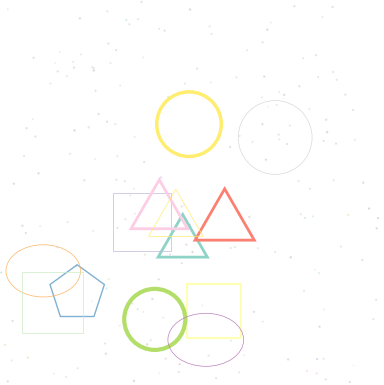[{"shape": "triangle", "thickness": 2, "radius": 0.37, "center": [0.475, 0.369]}, {"shape": "square", "thickness": 1.5, "radius": 0.35, "center": [0.556, 0.192]}, {"shape": "square", "thickness": 0.5, "radius": 0.37, "center": [0.369, 0.424]}, {"shape": "triangle", "thickness": 2, "radius": 0.44, "center": [0.584, 0.421]}, {"shape": "pentagon", "thickness": 1, "radius": 0.37, "center": [0.2, 0.238]}, {"shape": "oval", "thickness": 0.5, "radius": 0.48, "center": [0.112, 0.296]}, {"shape": "circle", "thickness": 3, "radius": 0.4, "center": [0.402, 0.17]}, {"shape": "triangle", "thickness": 2, "radius": 0.42, "center": [0.414, 0.448]}, {"shape": "circle", "thickness": 0.5, "radius": 0.48, "center": [0.715, 0.643]}, {"shape": "oval", "thickness": 0.5, "radius": 0.49, "center": [0.535, 0.117]}, {"shape": "square", "thickness": 0.5, "radius": 0.4, "center": [0.137, 0.214]}, {"shape": "circle", "thickness": 2.5, "radius": 0.42, "center": [0.491, 0.677]}, {"shape": "triangle", "thickness": 0.5, "radius": 0.41, "center": [0.457, 0.427]}]